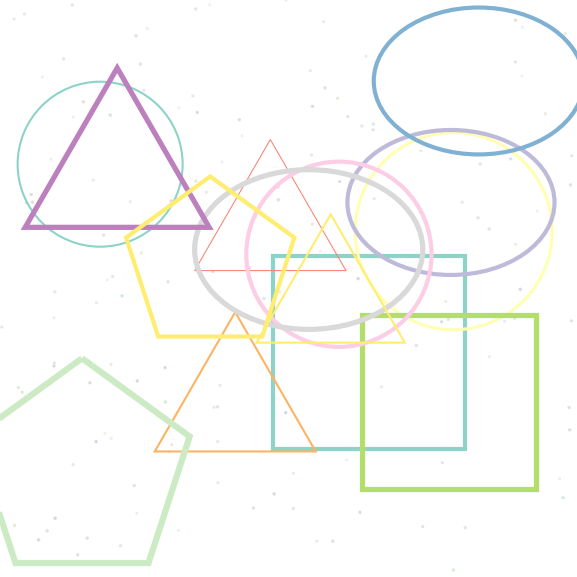[{"shape": "circle", "thickness": 1, "radius": 0.71, "center": [0.173, 0.715]}, {"shape": "square", "thickness": 2, "radius": 0.83, "center": [0.639, 0.388]}, {"shape": "circle", "thickness": 1.5, "radius": 0.85, "center": [0.786, 0.599]}, {"shape": "oval", "thickness": 2, "radius": 0.9, "center": [0.781, 0.649]}, {"shape": "triangle", "thickness": 0.5, "radius": 0.76, "center": [0.468, 0.606]}, {"shape": "oval", "thickness": 2, "radius": 0.91, "center": [0.829, 0.859]}, {"shape": "triangle", "thickness": 1, "radius": 0.8, "center": [0.407, 0.298]}, {"shape": "square", "thickness": 2.5, "radius": 0.75, "center": [0.777, 0.303]}, {"shape": "circle", "thickness": 2, "radius": 0.8, "center": [0.587, 0.559]}, {"shape": "oval", "thickness": 2.5, "radius": 0.99, "center": [0.535, 0.567]}, {"shape": "triangle", "thickness": 2.5, "radius": 0.92, "center": [0.203, 0.697]}, {"shape": "pentagon", "thickness": 3, "radius": 0.98, "center": [0.142, 0.183]}, {"shape": "pentagon", "thickness": 2, "radius": 0.77, "center": [0.364, 0.54]}, {"shape": "triangle", "thickness": 1, "radius": 0.74, "center": [0.573, 0.48]}]